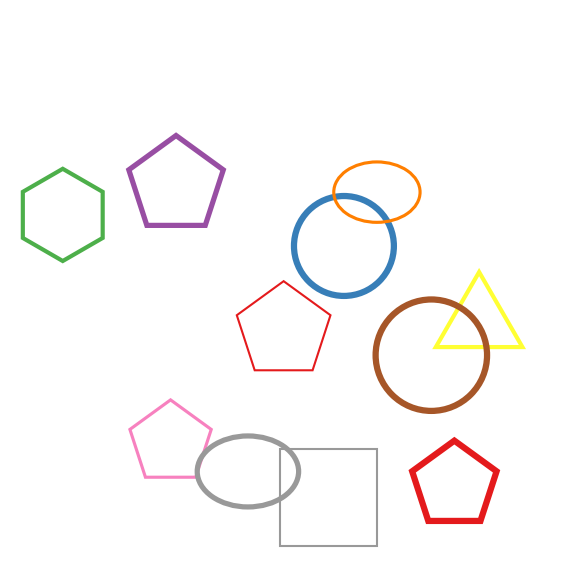[{"shape": "pentagon", "thickness": 1, "radius": 0.43, "center": [0.491, 0.427]}, {"shape": "pentagon", "thickness": 3, "radius": 0.38, "center": [0.787, 0.159]}, {"shape": "circle", "thickness": 3, "radius": 0.43, "center": [0.596, 0.573]}, {"shape": "hexagon", "thickness": 2, "radius": 0.4, "center": [0.109, 0.627]}, {"shape": "pentagon", "thickness": 2.5, "radius": 0.43, "center": [0.305, 0.678]}, {"shape": "oval", "thickness": 1.5, "radius": 0.37, "center": [0.653, 0.666]}, {"shape": "triangle", "thickness": 2, "radius": 0.43, "center": [0.83, 0.441]}, {"shape": "circle", "thickness": 3, "radius": 0.48, "center": [0.747, 0.384]}, {"shape": "pentagon", "thickness": 1.5, "radius": 0.37, "center": [0.295, 0.233]}, {"shape": "oval", "thickness": 2.5, "radius": 0.44, "center": [0.429, 0.183]}, {"shape": "square", "thickness": 1, "radius": 0.42, "center": [0.57, 0.137]}]